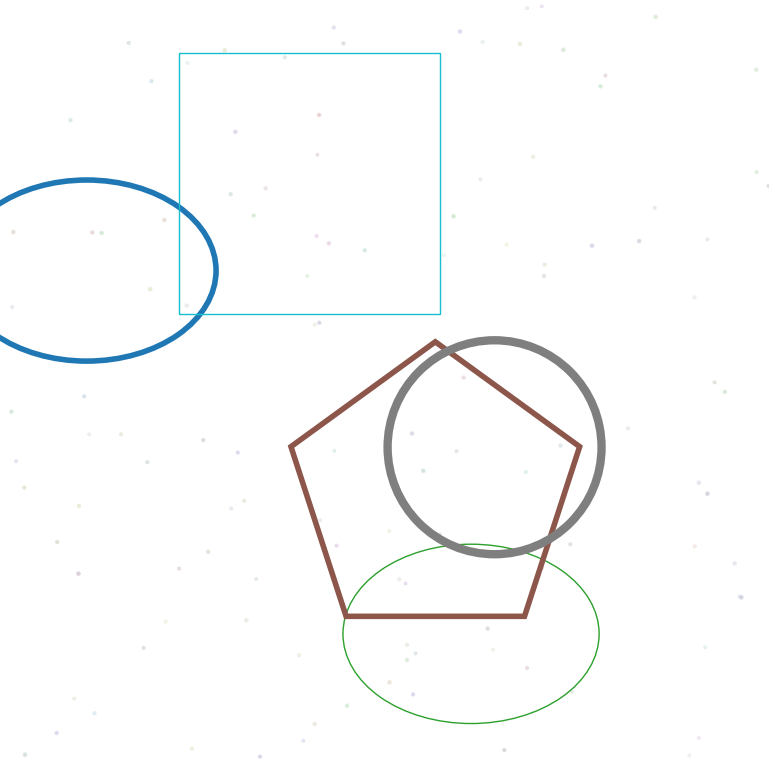[{"shape": "oval", "thickness": 2, "radius": 0.84, "center": [0.113, 0.649]}, {"shape": "oval", "thickness": 0.5, "radius": 0.83, "center": [0.612, 0.177]}, {"shape": "pentagon", "thickness": 2, "radius": 0.99, "center": [0.565, 0.359]}, {"shape": "circle", "thickness": 3, "radius": 0.69, "center": [0.642, 0.419]}, {"shape": "square", "thickness": 0.5, "radius": 0.85, "center": [0.402, 0.761]}]